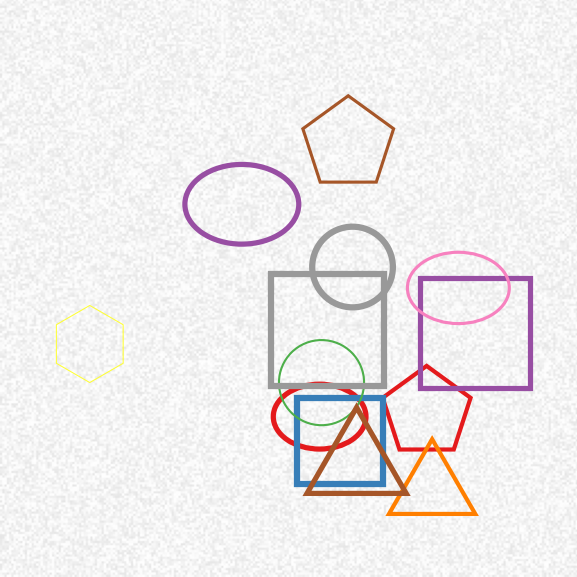[{"shape": "pentagon", "thickness": 2, "radius": 0.4, "center": [0.739, 0.286]}, {"shape": "oval", "thickness": 2.5, "radius": 0.4, "center": [0.553, 0.278]}, {"shape": "square", "thickness": 3, "radius": 0.37, "center": [0.589, 0.235]}, {"shape": "circle", "thickness": 1, "radius": 0.37, "center": [0.557, 0.337]}, {"shape": "square", "thickness": 2.5, "radius": 0.48, "center": [0.822, 0.422]}, {"shape": "oval", "thickness": 2.5, "radius": 0.49, "center": [0.419, 0.645]}, {"shape": "triangle", "thickness": 2, "radius": 0.43, "center": [0.748, 0.152]}, {"shape": "hexagon", "thickness": 0.5, "radius": 0.33, "center": [0.155, 0.403]}, {"shape": "pentagon", "thickness": 1.5, "radius": 0.41, "center": [0.603, 0.751]}, {"shape": "triangle", "thickness": 2.5, "radius": 0.5, "center": [0.617, 0.194]}, {"shape": "oval", "thickness": 1.5, "radius": 0.44, "center": [0.794, 0.501]}, {"shape": "circle", "thickness": 3, "radius": 0.35, "center": [0.61, 0.537]}, {"shape": "square", "thickness": 3, "radius": 0.49, "center": [0.567, 0.427]}]